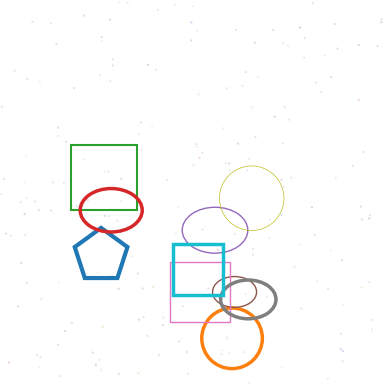[{"shape": "pentagon", "thickness": 3, "radius": 0.36, "center": [0.263, 0.336]}, {"shape": "circle", "thickness": 2.5, "radius": 0.39, "center": [0.603, 0.121]}, {"shape": "square", "thickness": 1.5, "radius": 0.42, "center": [0.27, 0.539]}, {"shape": "oval", "thickness": 2.5, "radius": 0.4, "center": [0.289, 0.454]}, {"shape": "oval", "thickness": 1, "radius": 0.43, "center": [0.558, 0.402]}, {"shape": "oval", "thickness": 1, "radius": 0.29, "center": [0.609, 0.242]}, {"shape": "square", "thickness": 1, "radius": 0.39, "center": [0.519, 0.241]}, {"shape": "oval", "thickness": 2.5, "radius": 0.36, "center": [0.645, 0.222]}, {"shape": "circle", "thickness": 0.5, "radius": 0.42, "center": [0.654, 0.485]}, {"shape": "square", "thickness": 2.5, "radius": 0.33, "center": [0.514, 0.299]}]